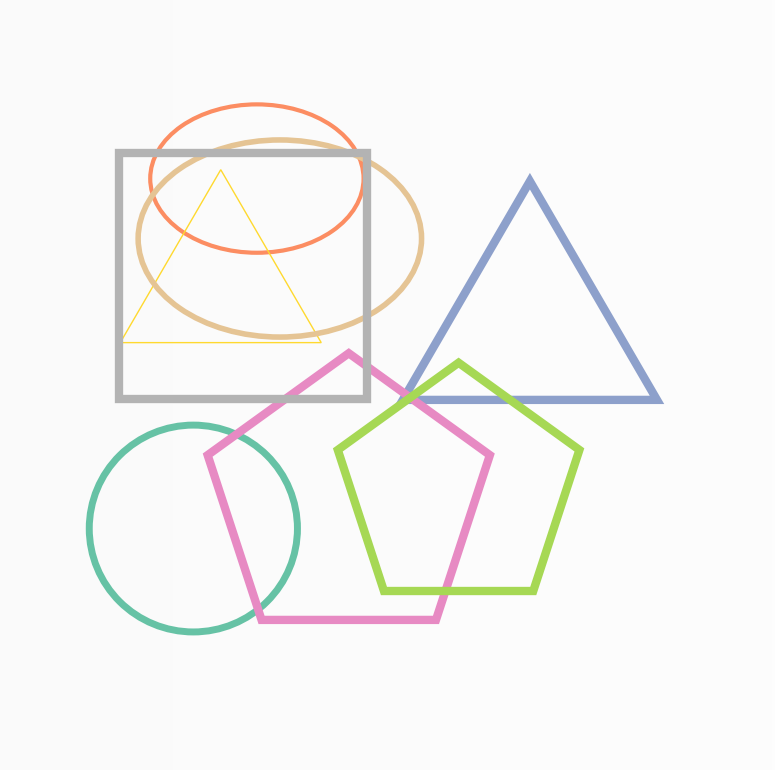[{"shape": "circle", "thickness": 2.5, "radius": 0.67, "center": [0.249, 0.314]}, {"shape": "oval", "thickness": 1.5, "radius": 0.69, "center": [0.331, 0.768]}, {"shape": "triangle", "thickness": 3, "radius": 0.95, "center": [0.684, 0.575]}, {"shape": "pentagon", "thickness": 3, "radius": 0.96, "center": [0.45, 0.35]}, {"shape": "pentagon", "thickness": 3, "radius": 0.82, "center": [0.592, 0.365]}, {"shape": "triangle", "thickness": 0.5, "radius": 0.75, "center": [0.285, 0.63]}, {"shape": "oval", "thickness": 2, "radius": 0.91, "center": [0.361, 0.69]}, {"shape": "square", "thickness": 3, "radius": 0.8, "center": [0.314, 0.641]}]